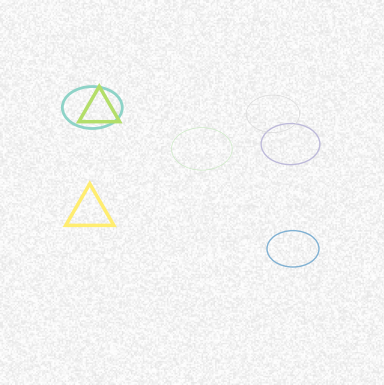[{"shape": "oval", "thickness": 2, "radius": 0.39, "center": [0.24, 0.721]}, {"shape": "oval", "thickness": 1, "radius": 0.38, "center": [0.755, 0.626]}, {"shape": "oval", "thickness": 1, "radius": 0.34, "center": [0.761, 0.354]}, {"shape": "triangle", "thickness": 2.5, "radius": 0.31, "center": [0.258, 0.715]}, {"shape": "oval", "thickness": 0.5, "radius": 0.35, "center": [0.709, 0.704]}, {"shape": "oval", "thickness": 0.5, "radius": 0.39, "center": [0.524, 0.613]}, {"shape": "triangle", "thickness": 2.5, "radius": 0.36, "center": [0.233, 0.451]}]